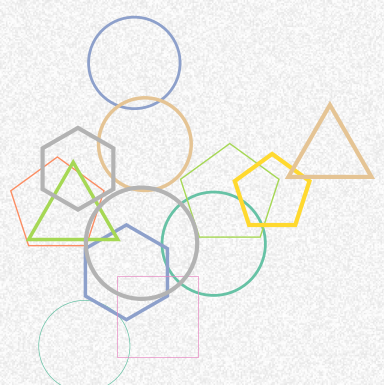[{"shape": "circle", "thickness": 0.5, "radius": 0.59, "center": [0.219, 0.101]}, {"shape": "circle", "thickness": 2, "radius": 0.67, "center": [0.555, 0.367]}, {"shape": "pentagon", "thickness": 1, "radius": 0.64, "center": [0.149, 0.465]}, {"shape": "hexagon", "thickness": 2.5, "radius": 0.62, "center": [0.328, 0.293]}, {"shape": "circle", "thickness": 2, "radius": 0.59, "center": [0.349, 0.837]}, {"shape": "square", "thickness": 0.5, "radius": 0.53, "center": [0.409, 0.179]}, {"shape": "triangle", "thickness": 2.5, "radius": 0.67, "center": [0.19, 0.445]}, {"shape": "pentagon", "thickness": 1, "radius": 0.67, "center": [0.597, 0.493]}, {"shape": "pentagon", "thickness": 3, "radius": 0.51, "center": [0.707, 0.498]}, {"shape": "triangle", "thickness": 3, "radius": 0.62, "center": [0.857, 0.603]}, {"shape": "circle", "thickness": 2.5, "radius": 0.6, "center": [0.376, 0.626]}, {"shape": "circle", "thickness": 3, "radius": 0.72, "center": [0.368, 0.368]}, {"shape": "hexagon", "thickness": 3, "radius": 0.53, "center": [0.203, 0.562]}]